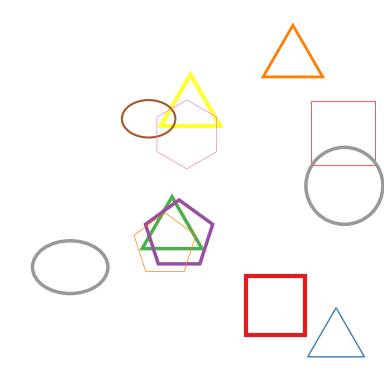[{"shape": "square", "thickness": 0.5, "radius": 0.42, "center": [0.891, 0.655]}, {"shape": "square", "thickness": 3, "radius": 0.39, "center": [0.715, 0.207]}, {"shape": "triangle", "thickness": 1, "radius": 0.43, "center": [0.873, 0.116]}, {"shape": "triangle", "thickness": 2.5, "radius": 0.45, "center": [0.447, 0.399]}, {"shape": "pentagon", "thickness": 2.5, "radius": 0.46, "center": [0.465, 0.389]}, {"shape": "triangle", "thickness": 2, "radius": 0.45, "center": [0.761, 0.845]}, {"shape": "pentagon", "thickness": 0.5, "radius": 0.42, "center": [0.428, 0.363]}, {"shape": "triangle", "thickness": 3, "radius": 0.44, "center": [0.495, 0.717]}, {"shape": "oval", "thickness": 1.5, "radius": 0.35, "center": [0.386, 0.691]}, {"shape": "hexagon", "thickness": 0.5, "radius": 0.45, "center": [0.485, 0.651]}, {"shape": "circle", "thickness": 2.5, "radius": 0.5, "center": [0.894, 0.517]}, {"shape": "oval", "thickness": 2.5, "radius": 0.49, "center": [0.182, 0.306]}]